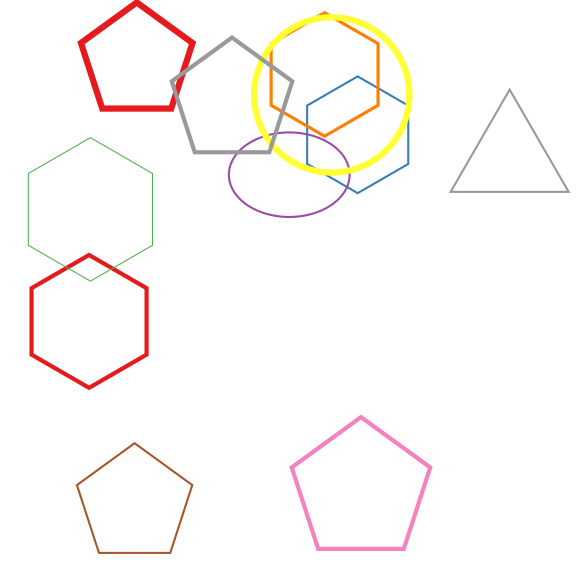[{"shape": "pentagon", "thickness": 3, "radius": 0.51, "center": [0.237, 0.893]}, {"shape": "hexagon", "thickness": 2, "radius": 0.58, "center": [0.154, 0.443]}, {"shape": "hexagon", "thickness": 1, "radius": 0.51, "center": [0.619, 0.766]}, {"shape": "hexagon", "thickness": 0.5, "radius": 0.62, "center": [0.157, 0.637]}, {"shape": "oval", "thickness": 1, "radius": 0.52, "center": [0.501, 0.697]}, {"shape": "hexagon", "thickness": 1.5, "radius": 0.53, "center": [0.562, 0.87]}, {"shape": "circle", "thickness": 3, "radius": 0.67, "center": [0.574, 0.835]}, {"shape": "pentagon", "thickness": 1, "radius": 0.53, "center": [0.233, 0.127]}, {"shape": "pentagon", "thickness": 2, "radius": 0.63, "center": [0.625, 0.151]}, {"shape": "triangle", "thickness": 1, "radius": 0.59, "center": [0.883, 0.726]}, {"shape": "pentagon", "thickness": 2, "radius": 0.55, "center": [0.402, 0.824]}]